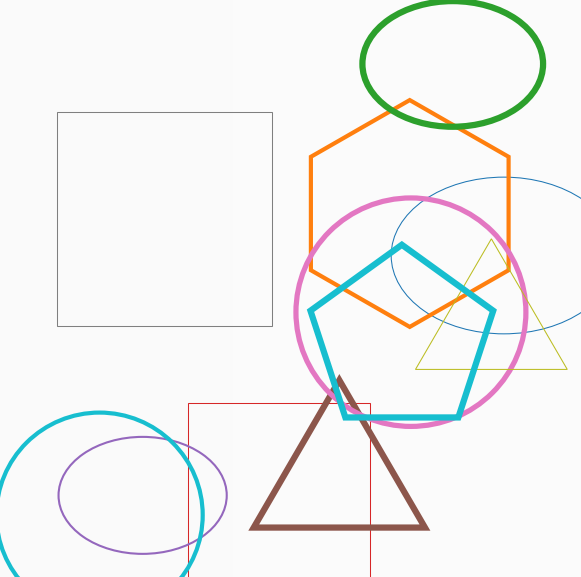[{"shape": "oval", "thickness": 0.5, "radius": 0.97, "center": [0.867, 0.557]}, {"shape": "hexagon", "thickness": 2, "radius": 0.98, "center": [0.705, 0.629]}, {"shape": "oval", "thickness": 3, "radius": 0.78, "center": [0.779, 0.888]}, {"shape": "square", "thickness": 0.5, "radius": 0.78, "center": [0.48, 0.144]}, {"shape": "oval", "thickness": 1, "radius": 0.72, "center": [0.245, 0.141]}, {"shape": "triangle", "thickness": 3, "radius": 0.85, "center": [0.584, 0.171]}, {"shape": "circle", "thickness": 2.5, "radius": 0.99, "center": [0.707, 0.459]}, {"shape": "square", "thickness": 0.5, "radius": 0.93, "center": [0.283, 0.62]}, {"shape": "triangle", "thickness": 0.5, "radius": 0.75, "center": [0.845, 0.435]}, {"shape": "pentagon", "thickness": 3, "radius": 0.83, "center": [0.691, 0.41]}, {"shape": "circle", "thickness": 2, "radius": 0.89, "center": [0.171, 0.107]}]